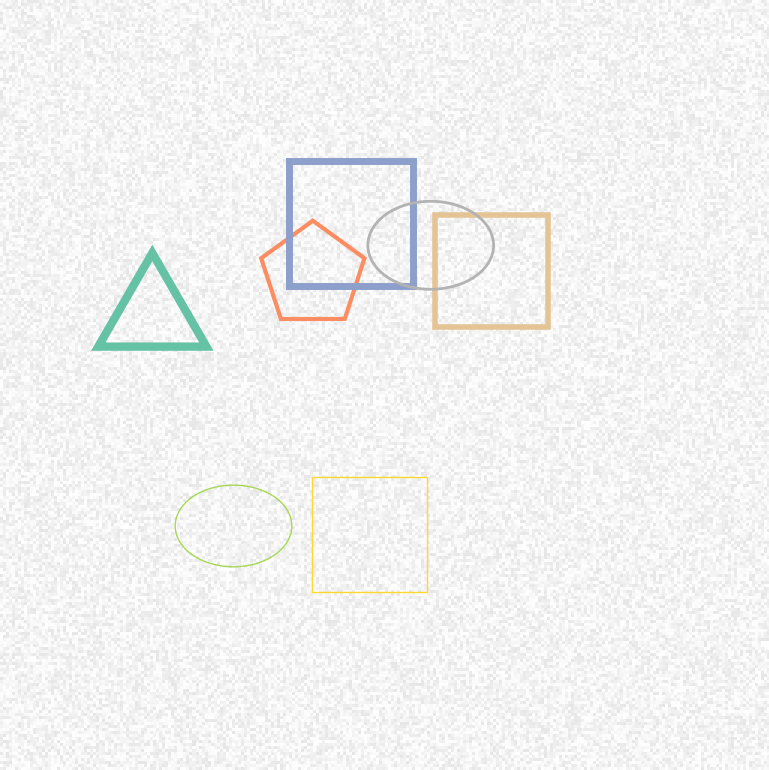[{"shape": "triangle", "thickness": 3, "radius": 0.41, "center": [0.198, 0.59]}, {"shape": "pentagon", "thickness": 1.5, "radius": 0.35, "center": [0.406, 0.643]}, {"shape": "square", "thickness": 2.5, "radius": 0.41, "center": [0.456, 0.71]}, {"shape": "oval", "thickness": 0.5, "radius": 0.38, "center": [0.303, 0.317]}, {"shape": "square", "thickness": 0.5, "radius": 0.37, "center": [0.48, 0.305]}, {"shape": "square", "thickness": 2, "radius": 0.36, "center": [0.638, 0.648]}, {"shape": "oval", "thickness": 1, "radius": 0.41, "center": [0.559, 0.681]}]